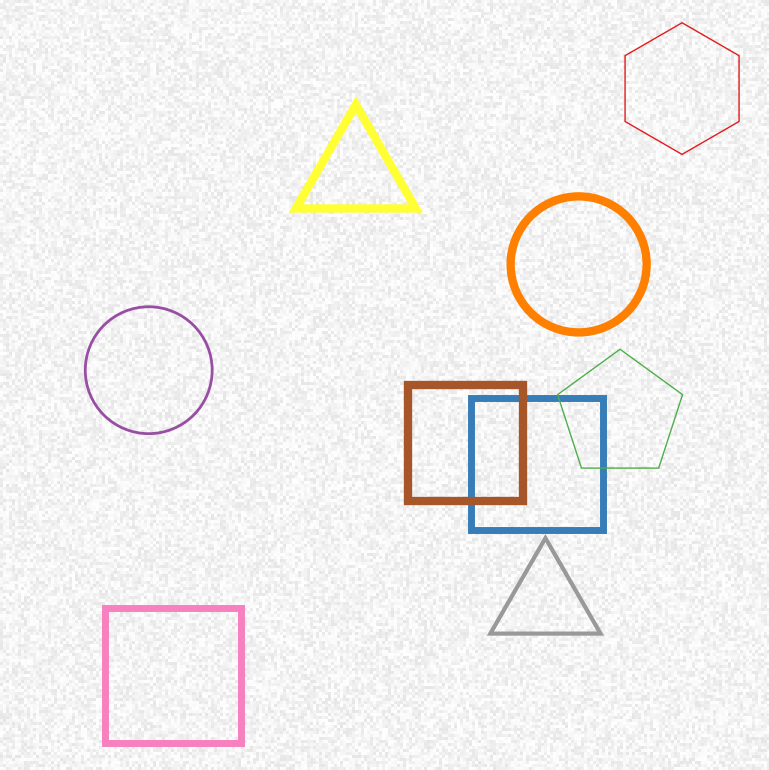[{"shape": "hexagon", "thickness": 0.5, "radius": 0.43, "center": [0.886, 0.885]}, {"shape": "square", "thickness": 2.5, "radius": 0.43, "center": [0.697, 0.397]}, {"shape": "pentagon", "thickness": 0.5, "radius": 0.43, "center": [0.805, 0.461]}, {"shape": "circle", "thickness": 1, "radius": 0.41, "center": [0.193, 0.519]}, {"shape": "circle", "thickness": 3, "radius": 0.44, "center": [0.751, 0.657]}, {"shape": "triangle", "thickness": 3, "radius": 0.45, "center": [0.462, 0.774]}, {"shape": "square", "thickness": 3, "radius": 0.38, "center": [0.605, 0.425]}, {"shape": "square", "thickness": 2.5, "radius": 0.44, "center": [0.225, 0.123]}, {"shape": "triangle", "thickness": 1.5, "radius": 0.41, "center": [0.708, 0.218]}]